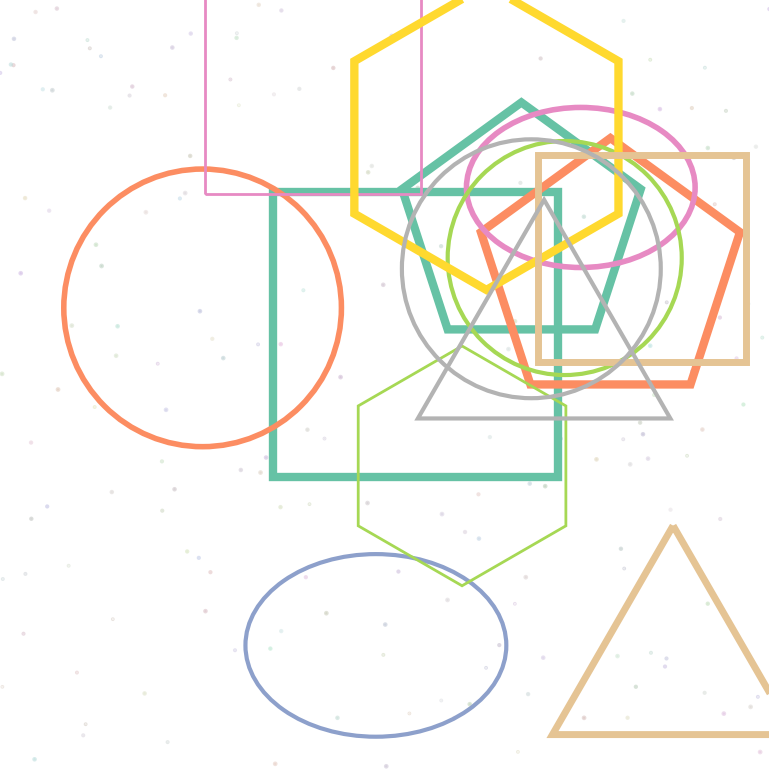[{"shape": "square", "thickness": 3, "radius": 0.93, "center": [0.54, 0.565]}, {"shape": "pentagon", "thickness": 3, "radius": 0.81, "center": [0.677, 0.704]}, {"shape": "pentagon", "thickness": 3, "radius": 0.88, "center": [0.793, 0.644]}, {"shape": "circle", "thickness": 2, "radius": 0.9, "center": [0.263, 0.6]}, {"shape": "oval", "thickness": 1.5, "radius": 0.85, "center": [0.488, 0.162]}, {"shape": "square", "thickness": 1, "radius": 0.7, "center": [0.407, 0.888]}, {"shape": "oval", "thickness": 2, "radius": 0.74, "center": [0.754, 0.757]}, {"shape": "hexagon", "thickness": 1, "radius": 0.78, "center": [0.6, 0.395]}, {"shape": "circle", "thickness": 1.5, "radius": 0.76, "center": [0.733, 0.665]}, {"shape": "hexagon", "thickness": 3, "radius": 0.99, "center": [0.632, 0.822]}, {"shape": "square", "thickness": 2.5, "radius": 0.67, "center": [0.834, 0.665]}, {"shape": "triangle", "thickness": 2.5, "radius": 0.9, "center": [0.874, 0.136]}, {"shape": "triangle", "thickness": 1.5, "radius": 0.95, "center": [0.707, 0.551]}, {"shape": "circle", "thickness": 1.5, "radius": 0.84, "center": [0.69, 0.651]}]